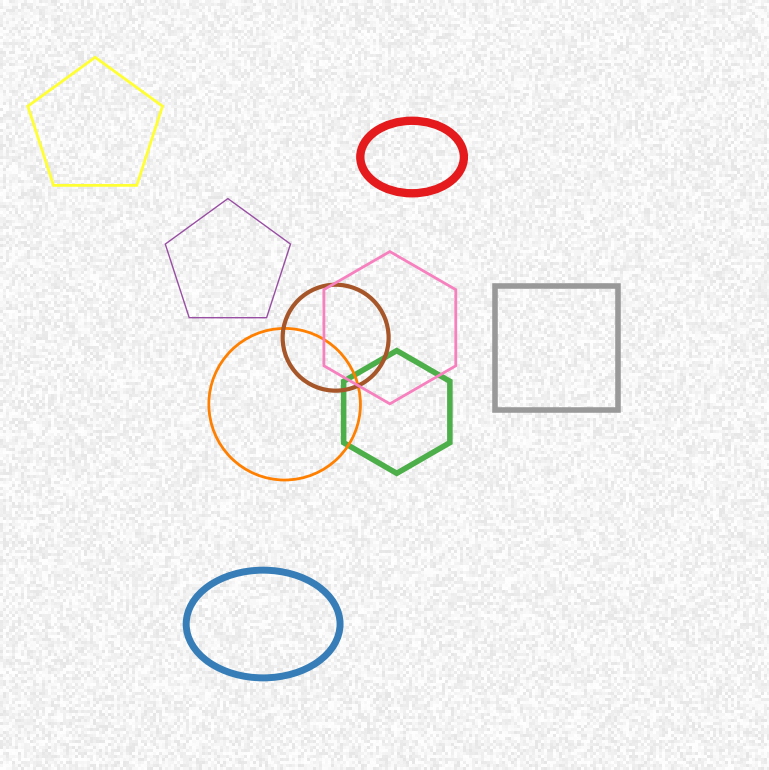[{"shape": "oval", "thickness": 3, "radius": 0.34, "center": [0.535, 0.796]}, {"shape": "oval", "thickness": 2.5, "radius": 0.5, "center": [0.342, 0.19]}, {"shape": "hexagon", "thickness": 2, "radius": 0.4, "center": [0.515, 0.465]}, {"shape": "pentagon", "thickness": 0.5, "radius": 0.43, "center": [0.296, 0.657]}, {"shape": "circle", "thickness": 1, "radius": 0.49, "center": [0.37, 0.475]}, {"shape": "pentagon", "thickness": 1, "radius": 0.46, "center": [0.124, 0.834]}, {"shape": "circle", "thickness": 1.5, "radius": 0.34, "center": [0.436, 0.561]}, {"shape": "hexagon", "thickness": 1, "radius": 0.49, "center": [0.506, 0.574]}, {"shape": "square", "thickness": 2, "radius": 0.4, "center": [0.723, 0.548]}]